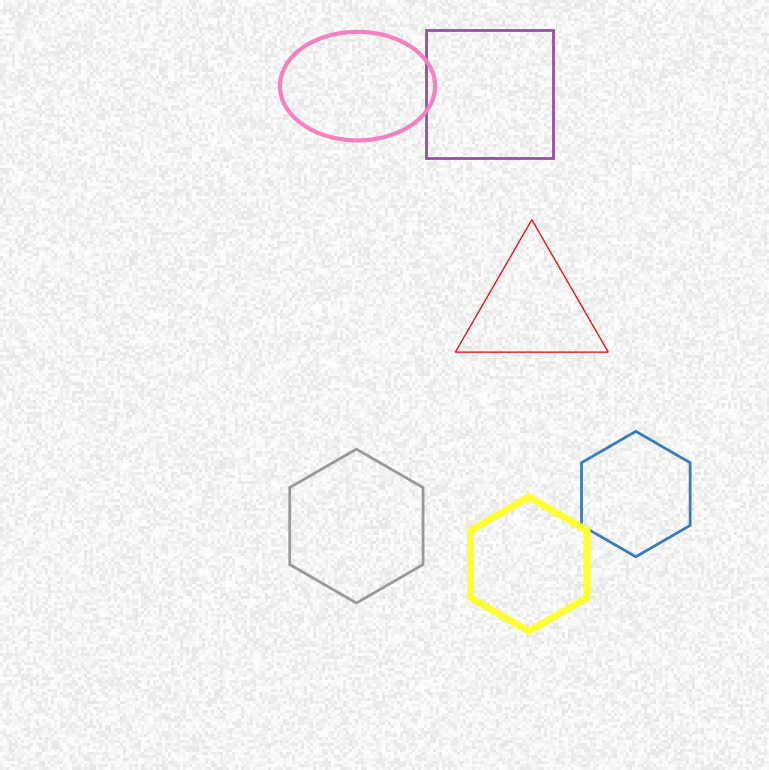[{"shape": "triangle", "thickness": 0.5, "radius": 0.57, "center": [0.691, 0.6]}, {"shape": "hexagon", "thickness": 1, "radius": 0.41, "center": [0.826, 0.358]}, {"shape": "square", "thickness": 1, "radius": 0.41, "center": [0.636, 0.878]}, {"shape": "hexagon", "thickness": 2.5, "radius": 0.44, "center": [0.687, 0.267]}, {"shape": "oval", "thickness": 1.5, "radius": 0.5, "center": [0.464, 0.888]}, {"shape": "hexagon", "thickness": 1, "radius": 0.5, "center": [0.463, 0.317]}]